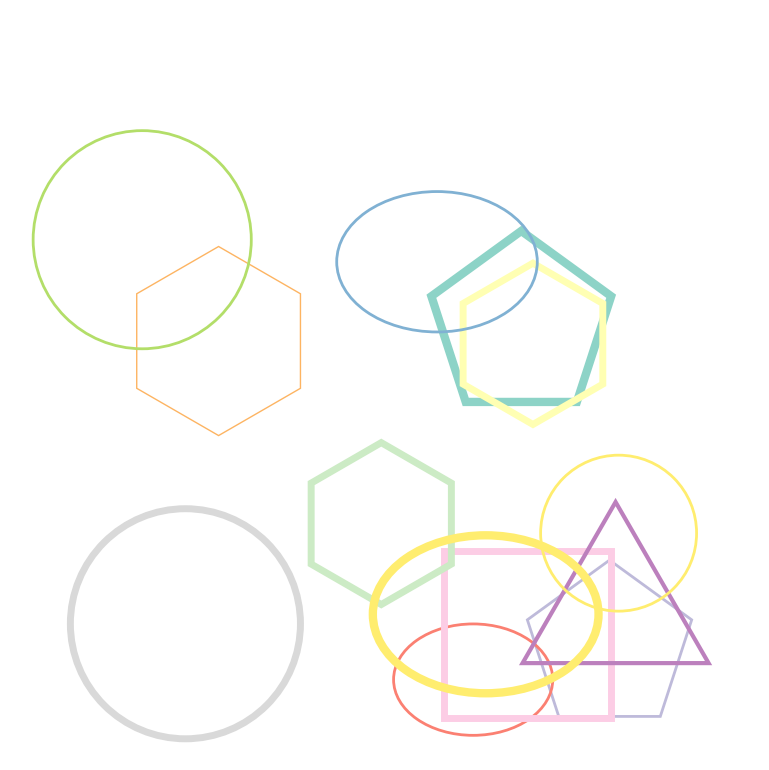[{"shape": "pentagon", "thickness": 3, "radius": 0.61, "center": [0.677, 0.577]}, {"shape": "hexagon", "thickness": 2.5, "radius": 0.52, "center": [0.692, 0.553]}, {"shape": "pentagon", "thickness": 1, "radius": 0.56, "center": [0.792, 0.16]}, {"shape": "oval", "thickness": 1, "radius": 0.52, "center": [0.614, 0.117]}, {"shape": "oval", "thickness": 1, "radius": 0.65, "center": [0.568, 0.66]}, {"shape": "hexagon", "thickness": 0.5, "radius": 0.61, "center": [0.284, 0.557]}, {"shape": "circle", "thickness": 1, "radius": 0.71, "center": [0.185, 0.689]}, {"shape": "square", "thickness": 2.5, "radius": 0.54, "center": [0.686, 0.176]}, {"shape": "circle", "thickness": 2.5, "radius": 0.75, "center": [0.241, 0.19]}, {"shape": "triangle", "thickness": 1.5, "radius": 0.7, "center": [0.799, 0.209]}, {"shape": "hexagon", "thickness": 2.5, "radius": 0.53, "center": [0.495, 0.32]}, {"shape": "circle", "thickness": 1, "radius": 0.51, "center": [0.803, 0.308]}, {"shape": "oval", "thickness": 3, "radius": 0.73, "center": [0.631, 0.202]}]